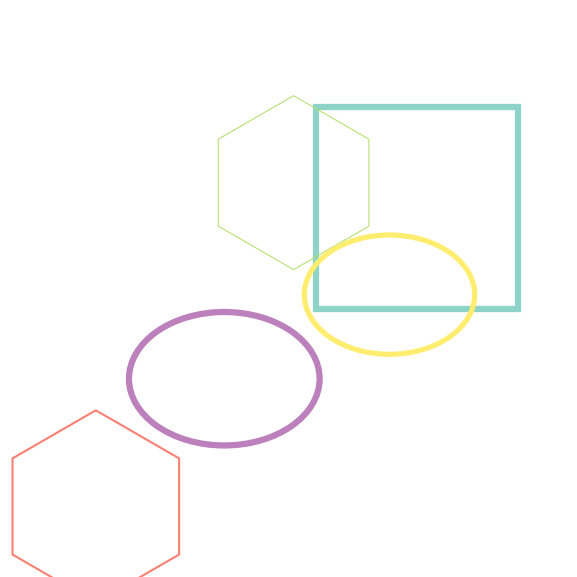[{"shape": "square", "thickness": 3, "radius": 0.87, "center": [0.723, 0.639]}, {"shape": "hexagon", "thickness": 1, "radius": 0.83, "center": [0.166, 0.122]}, {"shape": "hexagon", "thickness": 0.5, "radius": 0.75, "center": [0.508, 0.683]}, {"shape": "oval", "thickness": 3, "radius": 0.83, "center": [0.388, 0.343]}, {"shape": "oval", "thickness": 2.5, "radius": 0.74, "center": [0.674, 0.489]}]